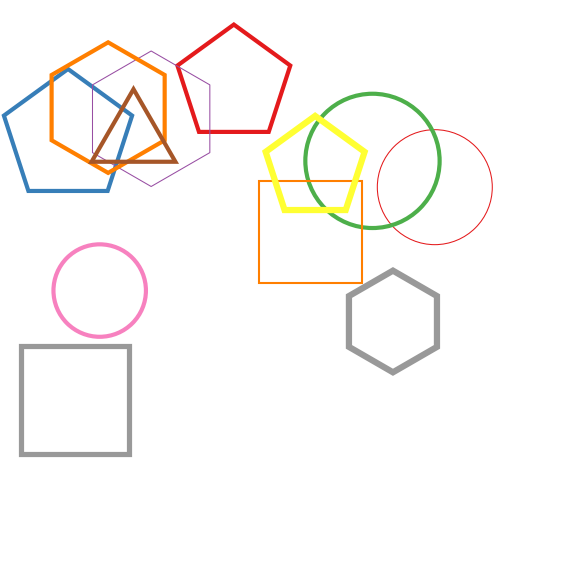[{"shape": "circle", "thickness": 0.5, "radius": 0.5, "center": [0.753, 0.675]}, {"shape": "pentagon", "thickness": 2, "radius": 0.51, "center": [0.405, 0.854]}, {"shape": "pentagon", "thickness": 2, "radius": 0.58, "center": [0.118, 0.763]}, {"shape": "circle", "thickness": 2, "radius": 0.58, "center": [0.645, 0.721]}, {"shape": "hexagon", "thickness": 0.5, "radius": 0.59, "center": [0.262, 0.794]}, {"shape": "square", "thickness": 1, "radius": 0.44, "center": [0.538, 0.597]}, {"shape": "hexagon", "thickness": 2, "radius": 0.57, "center": [0.187, 0.813]}, {"shape": "pentagon", "thickness": 3, "radius": 0.45, "center": [0.546, 0.708]}, {"shape": "triangle", "thickness": 2, "radius": 0.42, "center": [0.231, 0.761]}, {"shape": "circle", "thickness": 2, "radius": 0.4, "center": [0.173, 0.496]}, {"shape": "square", "thickness": 2.5, "radius": 0.47, "center": [0.129, 0.307]}, {"shape": "hexagon", "thickness": 3, "radius": 0.44, "center": [0.68, 0.442]}]